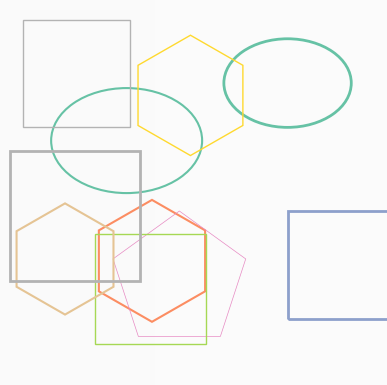[{"shape": "oval", "thickness": 1.5, "radius": 0.97, "center": [0.327, 0.635]}, {"shape": "oval", "thickness": 2, "radius": 0.82, "center": [0.742, 0.784]}, {"shape": "hexagon", "thickness": 1.5, "radius": 0.79, "center": [0.392, 0.322]}, {"shape": "square", "thickness": 2, "radius": 0.7, "center": [0.883, 0.311]}, {"shape": "pentagon", "thickness": 0.5, "radius": 0.9, "center": [0.463, 0.272]}, {"shape": "square", "thickness": 1, "radius": 0.71, "center": [0.389, 0.249]}, {"shape": "hexagon", "thickness": 1, "radius": 0.78, "center": [0.491, 0.752]}, {"shape": "hexagon", "thickness": 1.5, "radius": 0.72, "center": [0.168, 0.327]}, {"shape": "square", "thickness": 1, "radius": 0.69, "center": [0.198, 0.81]}, {"shape": "square", "thickness": 2, "radius": 0.84, "center": [0.194, 0.439]}]